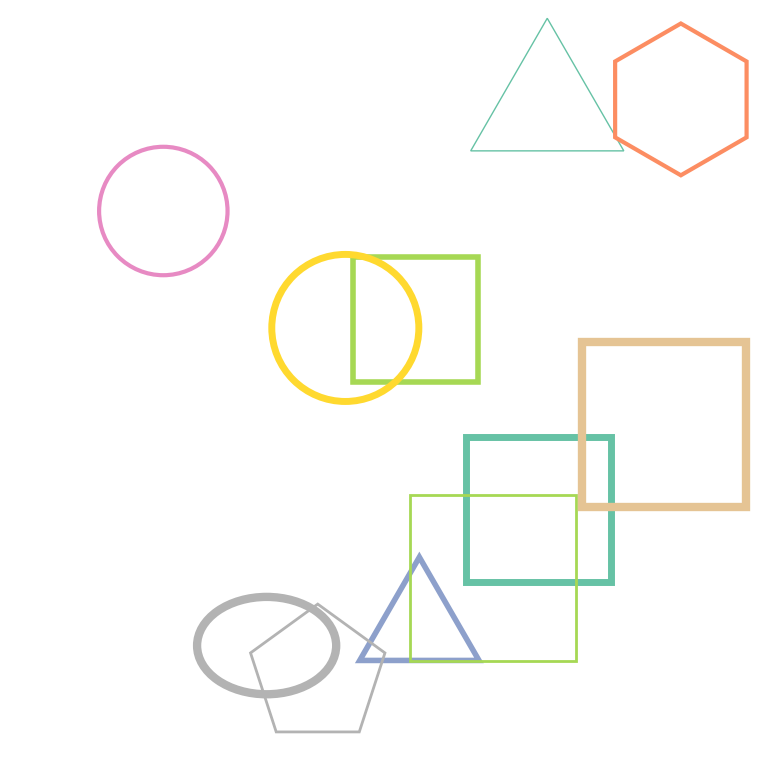[{"shape": "triangle", "thickness": 0.5, "radius": 0.57, "center": [0.711, 0.861]}, {"shape": "square", "thickness": 2.5, "radius": 0.47, "center": [0.699, 0.338]}, {"shape": "hexagon", "thickness": 1.5, "radius": 0.49, "center": [0.884, 0.871]}, {"shape": "triangle", "thickness": 2, "radius": 0.45, "center": [0.545, 0.187]}, {"shape": "circle", "thickness": 1.5, "radius": 0.42, "center": [0.212, 0.726]}, {"shape": "square", "thickness": 1, "radius": 0.54, "center": [0.641, 0.249]}, {"shape": "square", "thickness": 2, "radius": 0.41, "center": [0.539, 0.585]}, {"shape": "circle", "thickness": 2.5, "radius": 0.48, "center": [0.448, 0.574]}, {"shape": "square", "thickness": 3, "radius": 0.54, "center": [0.862, 0.448]}, {"shape": "pentagon", "thickness": 1, "radius": 0.46, "center": [0.413, 0.124]}, {"shape": "oval", "thickness": 3, "radius": 0.45, "center": [0.346, 0.162]}]